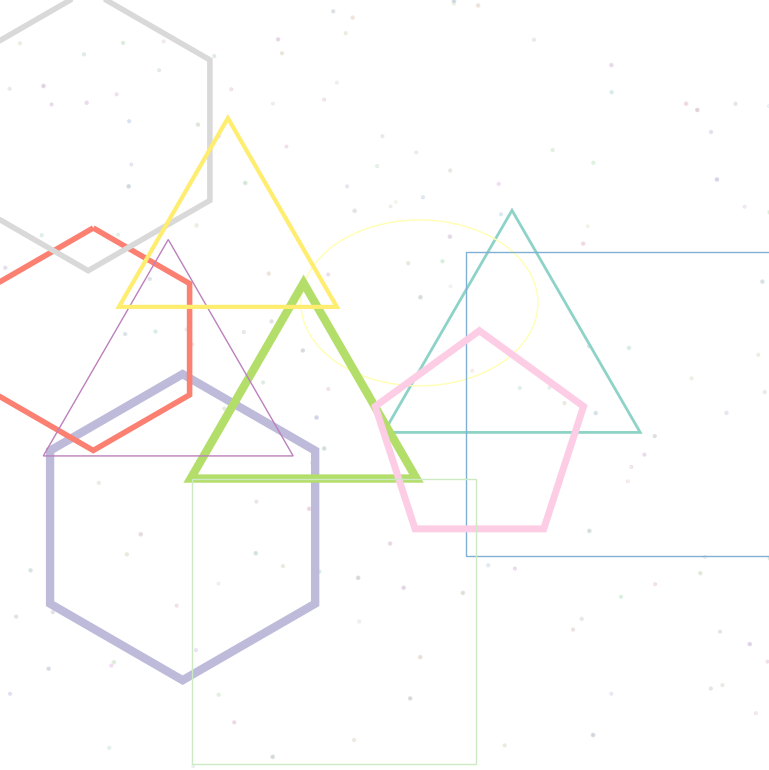[{"shape": "triangle", "thickness": 1, "radius": 0.96, "center": [0.665, 0.535]}, {"shape": "oval", "thickness": 0.5, "radius": 0.77, "center": [0.545, 0.607]}, {"shape": "hexagon", "thickness": 3, "radius": 0.99, "center": [0.237, 0.315]}, {"shape": "hexagon", "thickness": 2, "radius": 0.72, "center": [0.121, 0.559]}, {"shape": "square", "thickness": 0.5, "radius": 0.99, "center": [0.803, 0.475]}, {"shape": "triangle", "thickness": 3, "radius": 0.85, "center": [0.394, 0.463]}, {"shape": "pentagon", "thickness": 2.5, "radius": 0.71, "center": [0.623, 0.428]}, {"shape": "hexagon", "thickness": 2, "radius": 0.91, "center": [0.115, 0.831]}, {"shape": "triangle", "thickness": 0.5, "radius": 0.94, "center": [0.218, 0.502]}, {"shape": "square", "thickness": 0.5, "radius": 0.92, "center": [0.434, 0.193]}, {"shape": "triangle", "thickness": 1.5, "radius": 0.82, "center": [0.296, 0.683]}]